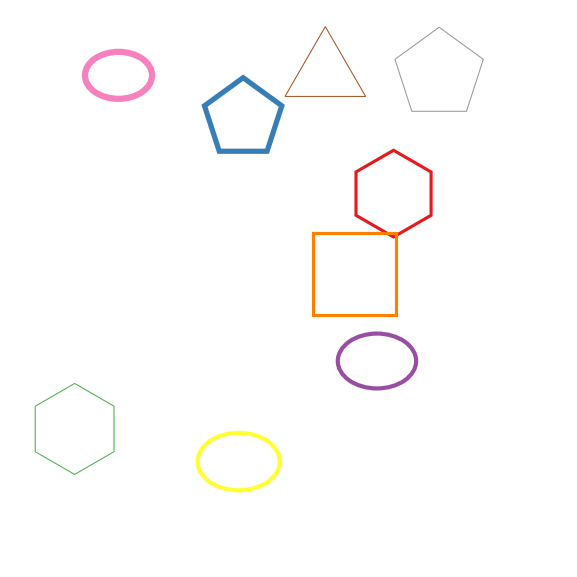[{"shape": "hexagon", "thickness": 1.5, "radius": 0.38, "center": [0.681, 0.664]}, {"shape": "pentagon", "thickness": 2.5, "radius": 0.35, "center": [0.421, 0.794]}, {"shape": "hexagon", "thickness": 0.5, "radius": 0.39, "center": [0.129, 0.256]}, {"shape": "oval", "thickness": 2, "radius": 0.34, "center": [0.653, 0.374]}, {"shape": "square", "thickness": 1.5, "radius": 0.36, "center": [0.613, 0.525]}, {"shape": "oval", "thickness": 2, "radius": 0.36, "center": [0.413, 0.2]}, {"shape": "triangle", "thickness": 0.5, "radius": 0.4, "center": [0.563, 0.872]}, {"shape": "oval", "thickness": 3, "radius": 0.29, "center": [0.205, 0.869]}, {"shape": "pentagon", "thickness": 0.5, "radius": 0.4, "center": [0.76, 0.872]}]